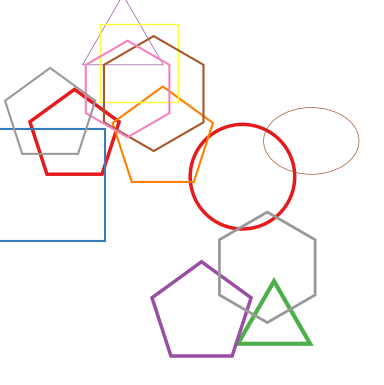[{"shape": "pentagon", "thickness": 2.5, "radius": 0.61, "center": [0.194, 0.646]}, {"shape": "circle", "thickness": 2.5, "radius": 0.68, "center": [0.63, 0.541]}, {"shape": "square", "thickness": 1.5, "radius": 0.73, "center": [0.127, 0.519]}, {"shape": "triangle", "thickness": 3, "radius": 0.54, "center": [0.712, 0.161]}, {"shape": "triangle", "thickness": 0.5, "radius": 0.61, "center": [0.319, 0.892]}, {"shape": "pentagon", "thickness": 2.5, "radius": 0.68, "center": [0.523, 0.185]}, {"shape": "pentagon", "thickness": 1.5, "radius": 0.69, "center": [0.423, 0.638]}, {"shape": "square", "thickness": 1, "radius": 0.5, "center": [0.361, 0.837]}, {"shape": "hexagon", "thickness": 1.5, "radius": 0.75, "center": [0.399, 0.757]}, {"shape": "oval", "thickness": 0.5, "radius": 0.62, "center": [0.809, 0.634]}, {"shape": "hexagon", "thickness": 1.5, "radius": 0.63, "center": [0.331, 0.769]}, {"shape": "hexagon", "thickness": 2, "radius": 0.72, "center": [0.694, 0.306]}, {"shape": "pentagon", "thickness": 1.5, "radius": 0.62, "center": [0.13, 0.7]}]